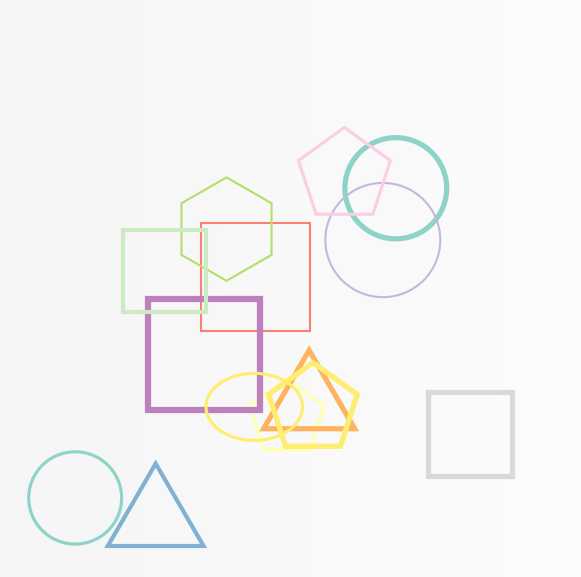[{"shape": "circle", "thickness": 2.5, "radius": 0.44, "center": [0.681, 0.673]}, {"shape": "circle", "thickness": 1.5, "radius": 0.4, "center": [0.129, 0.137]}, {"shape": "pentagon", "thickness": 1.5, "radius": 0.34, "center": [0.494, 0.275]}, {"shape": "circle", "thickness": 1, "radius": 0.49, "center": [0.659, 0.583]}, {"shape": "square", "thickness": 1, "radius": 0.47, "center": [0.44, 0.52]}, {"shape": "triangle", "thickness": 2, "radius": 0.48, "center": [0.268, 0.101]}, {"shape": "triangle", "thickness": 2.5, "radius": 0.45, "center": [0.532, 0.302]}, {"shape": "hexagon", "thickness": 1, "radius": 0.45, "center": [0.39, 0.602]}, {"shape": "pentagon", "thickness": 1.5, "radius": 0.42, "center": [0.593, 0.695]}, {"shape": "square", "thickness": 2.5, "radius": 0.36, "center": [0.808, 0.248]}, {"shape": "square", "thickness": 3, "radius": 0.48, "center": [0.351, 0.385]}, {"shape": "square", "thickness": 2, "radius": 0.35, "center": [0.283, 0.529]}, {"shape": "pentagon", "thickness": 2.5, "radius": 0.4, "center": [0.538, 0.291]}, {"shape": "oval", "thickness": 1.5, "radius": 0.41, "center": [0.437, 0.295]}]